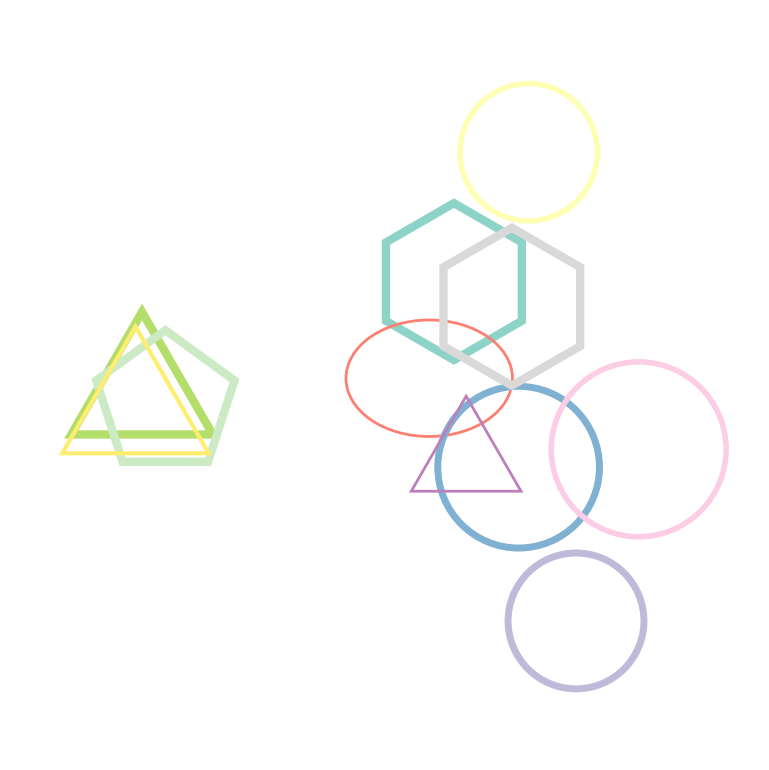[{"shape": "hexagon", "thickness": 3, "radius": 0.51, "center": [0.589, 0.634]}, {"shape": "circle", "thickness": 2, "radius": 0.45, "center": [0.687, 0.802]}, {"shape": "circle", "thickness": 2.5, "radius": 0.44, "center": [0.748, 0.194]}, {"shape": "oval", "thickness": 1, "radius": 0.54, "center": [0.557, 0.509]}, {"shape": "circle", "thickness": 2.5, "radius": 0.52, "center": [0.674, 0.393]}, {"shape": "triangle", "thickness": 3, "radius": 0.53, "center": [0.184, 0.489]}, {"shape": "circle", "thickness": 2, "radius": 0.57, "center": [0.829, 0.416]}, {"shape": "hexagon", "thickness": 3, "radius": 0.51, "center": [0.665, 0.602]}, {"shape": "triangle", "thickness": 1, "radius": 0.41, "center": [0.605, 0.403]}, {"shape": "pentagon", "thickness": 3, "radius": 0.47, "center": [0.215, 0.477]}, {"shape": "triangle", "thickness": 1.5, "radius": 0.55, "center": [0.176, 0.466]}]